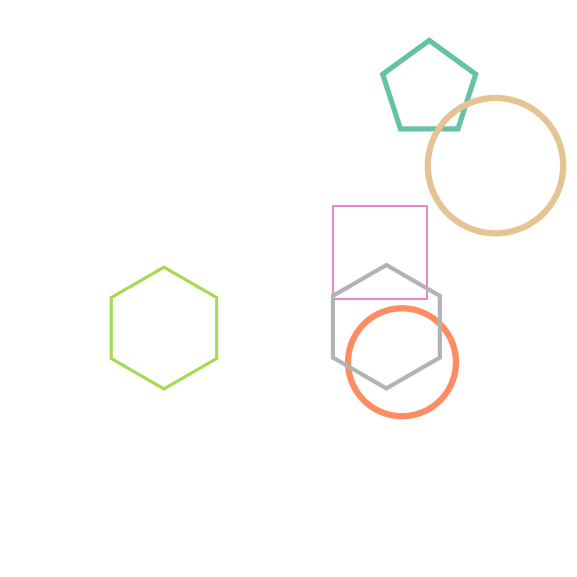[{"shape": "pentagon", "thickness": 2.5, "radius": 0.42, "center": [0.743, 0.844]}, {"shape": "circle", "thickness": 3, "radius": 0.47, "center": [0.696, 0.372]}, {"shape": "square", "thickness": 1, "radius": 0.4, "center": [0.658, 0.562]}, {"shape": "hexagon", "thickness": 1.5, "radius": 0.53, "center": [0.284, 0.431]}, {"shape": "circle", "thickness": 3, "radius": 0.59, "center": [0.858, 0.712]}, {"shape": "hexagon", "thickness": 2, "radius": 0.53, "center": [0.669, 0.433]}]